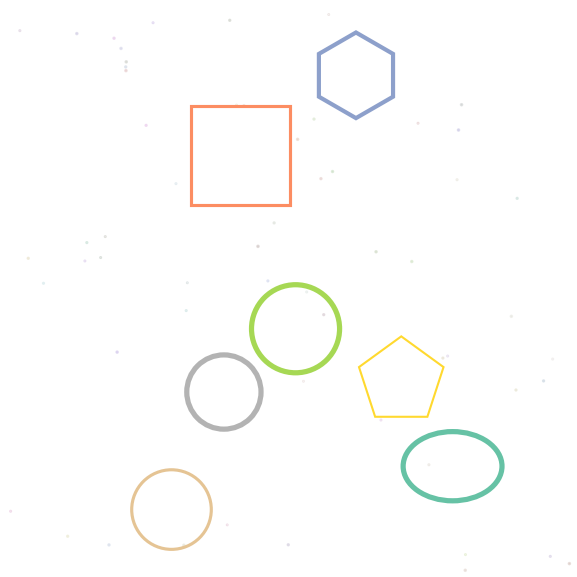[{"shape": "oval", "thickness": 2.5, "radius": 0.43, "center": [0.784, 0.192]}, {"shape": "square", "thickness": 1.5, "radius": 0.43, "center": [0.417, 0.73]}, {"shape": "hexagon", "thickness": 2, "radius": 0.37, "center": [0.616, 0.869]}, {"shape": "circle", "thickness": 2.5, "radius": 0.38, "center": [0.512, 0.43]}, {"shape": "pentagon", "thickness": 1, "radius": 0.38, "center": [0.695, 0.34]}, {"shape": "circle", "thickness": 1.5, "radius": 0.34, "center": [0.297, 0.117]}, {"shape": "circle", "thickness": 2.5, "radius": 0.32, "center": [0.388, 0.32]}]